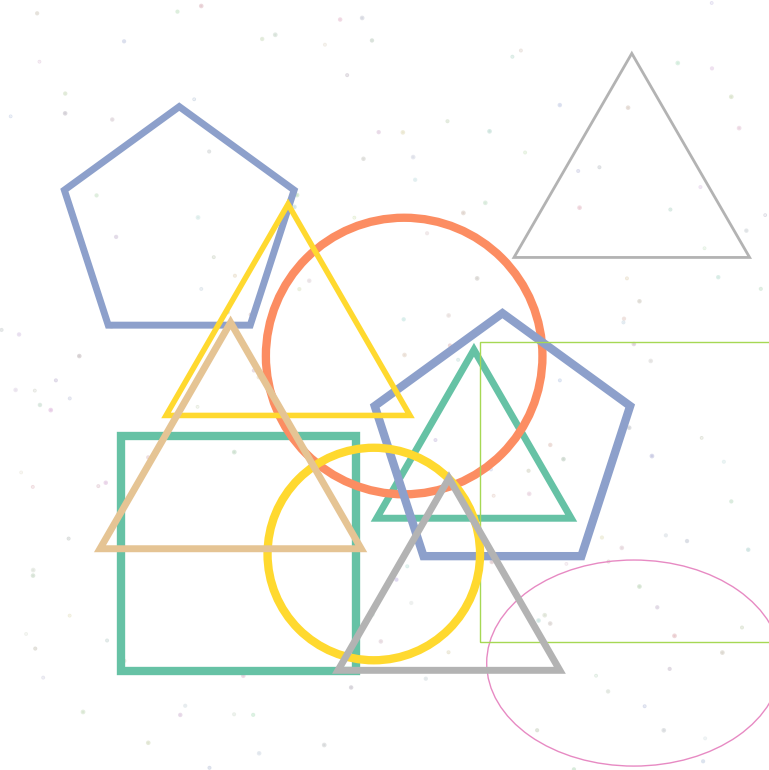[{"shape": "square", "thickness": 3, "radius": 0.76, "center": [0.309, 0.281]}, {"shape": "triangle", "thickness": 2.5, "radius": 0.73, "center": [0.616, 0.4]}, {"shape": "circle", "thickness": 3, "radius": 0.9, "center": [0.525, 0.538]}, {"shape": "pentagon", "thickness": 3, "radius": 0.87, "center": [0.653, 0.419]}, {"shape": "pentagon", "thickness": 2.5, "radius": 0.78, "center": [0.233, 0.705]}, {"shape": "oval", "thickness": 0.5, "radius": 0.96, "center": [0.823, 0.139]}, {"shape": "square", "thickness": 0.5, "radius": 0.97, "center": [0.818, 0.361]}, {"shape": "triangle", "thickness": 2, "radius": 0.91, "center": [0.374, 0.552]}, {"shape": "circle", "thickness": 3, "radius": 0.69, "center": [0.485, 0.281]}, {"shape": "triangle", "thickness": 2.5, "radius": 0.98, "center": [0.299, 0.385]}, {"shape": "triangle", "thickness": 1, "radius": 0.88, "center": [0.821, 0.754]}, {"shape": "triangle", "thickness": 2.5, "radius": 0.83, "center": [0.583, 0.213]}]